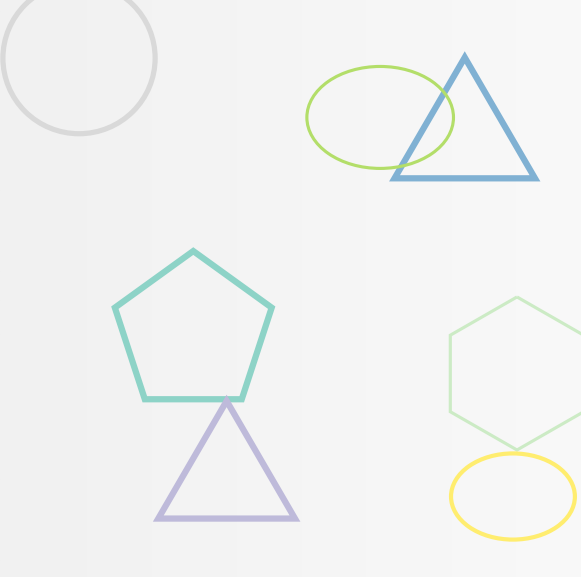[{"shape": "pentagon", "thickness": 3, "radius": 0.71, "center": [0.333, 0.423]}, {"shape": "triangle", "thickness": 3, "radius": 0.68, "center": [0.39, 0.169]}, {"shape": "triangle", "thickness": 3, "radius": 0.7, "center": [0.8, 0.76]}, {"shape": "oval", "thickness": 1.5, "radius": 0.63, "center": [0.654, 0.796]}, {"shape": "circle", "thickness": 2.5, "radius": 0.65, "center": [0.136, 0.899]}, {"shape": "hexagon", "thickness": 1.5, "radius": 0.66, "center": [0.889, 0.352]}, {"shape": "oval", "thickness": 2, "radius": 0.53, "center": [0.883, 0.139]}]